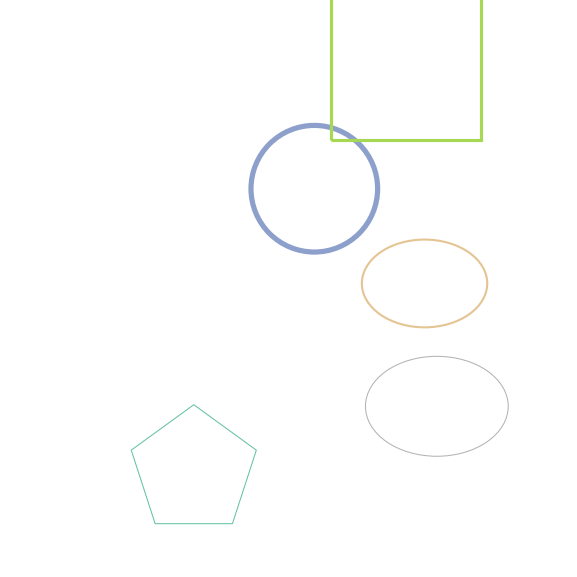[{"shape": "pentagon", "thickness": 0.5, "radius": 0.57, "center": [0.336, 0.184]}, {"shape": "circle", "thickness": 2.5, "radius": 0.55, "center": [0.544, 0.672]}, {"shape": "square", "thickness": 1.5, "radius": 0.65, "center": [0.704, 0.886]}, {"shape": "oval", "thickness": 1, "radius": 0.54, "center": [0.735, 0.508]}, {"shape": "oval", "thickness": 0.5, "radius": 0.62, "center": [0.756, 0.296]}]